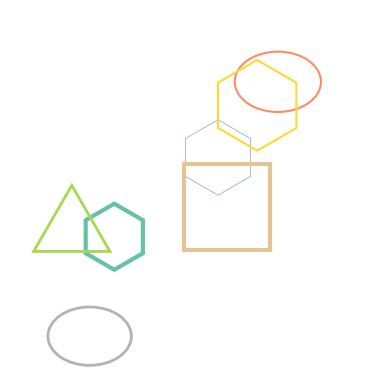[{"shape": "hexagon", "thickness": 3, "radius": 0.43, "center": [0.297, 0.385]}, {"shape": "oval", "thickness": 1.5, "radius": 0.56, "center": [0.722, 0.788]}, {"shape": "hexagon", "thickness": 0.5, "radius": 0.49, "center": [0.566, 0.591]}, {"shape": "triangle", "thickness": 2, "radius": 0.57, "center": [0.186, 0.404]}, {"shape": "hexagon", "thickness": 1.5, "radius": 0.59, "center": [0.668, 0.726]}, {"shape": "square", "thickness": 3, "radius": 0.55, "center": [0.589, 0.462]}, {"shape": "oval", "thickness": 2, "radius": 0.54, "center": [0.233, 0.127]}]